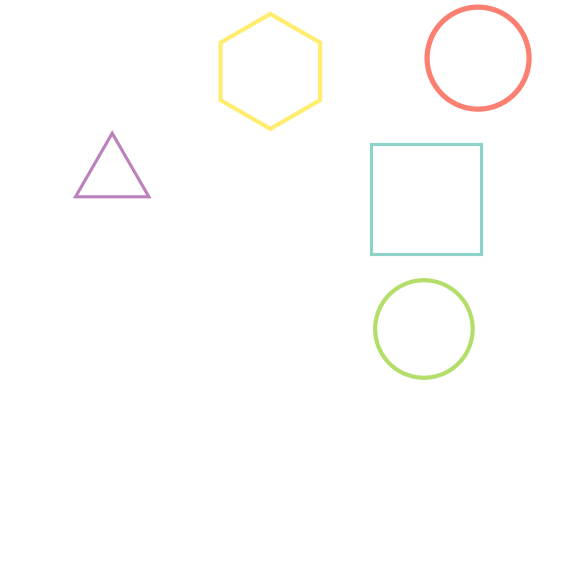[{"shape": "square", "thickness": 1.5, "radius": 0.48, "center": [0.738, 0.655]}, {"shape": "circle", "thickness": 2.5, "radius": 0.44, "center": [0.828, 0.898]}, {"shape": "circle", "thickness": 2, "radius": 0.42, "center": [0.734, 0.429]}, {"shape": "triangle", "thickness": 1.5, "radius": 0.37, "center": [0.194, 0.695]}, {"shape": "hexagon", "thickness": 2, "radius": 0.5, "center": [0.468, 0.876]}]